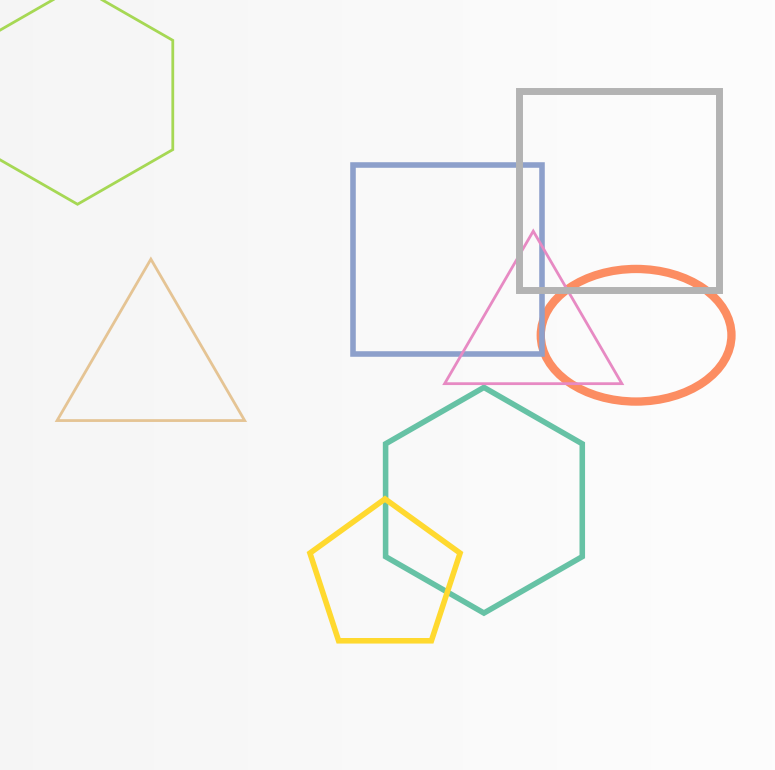[{"shape": "hexagon", "thickness": 2, "radius": 0.73, "center": [0.624, 0.35]}, {"shape": "oval", "thickness": 3, "radius": 0.62, "center": [0.821, 0.565]}, {"shape": "square", "thickness": 2, "radius": 0.61, "center": [0.577, 0.663]}, {"shape": "triangle", "thickness": 1, "radius": 0.66, "center": [0.688, 0.568]}, {"shape": "hexagon", "thickness": 1, "radius": 0.71, "center": [0.1, 0.877]}, {"shape": "pentagon", "thickness": 2, "radius": 0.51, "center": [0.497, 0.25]}, {"shape": "triangle", "thickness": 1, "radius": 0.7, "center": [0.195, 0.524]}, {"shape": "square", "thickness": 2.5, "radius": 0.65, "center": [0.799, 0.753]}]